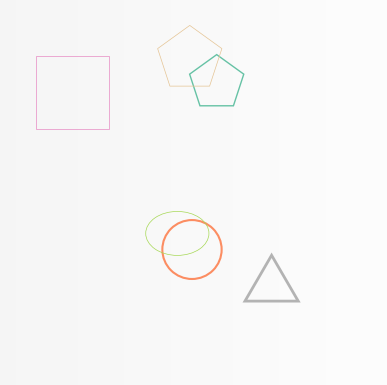[{"shape": "pentagon", "thickness": 1, "radius": 0.37, "center": [0.559, 0.785]}, {"shape": "circle", "thickness": 1.5, "radius": 0.38, "center": [0.495, 0.352]}, {"shape": "square", "thickness": 0.5, "radius": 0.47, "center": [0.187, 0.759]}, {"shape": "oval", "thickness": 0.5, "radius": 0.41, "center": [0.458, 0.394]}, {"shape": "pentagon", "thickness": 0.5, "radius": 0.44, "center": [0.49, 0.847]}, {"shape": "triangle", "thickness": 2, "radius": 0.4, "center": [0.701, 0.258]}]